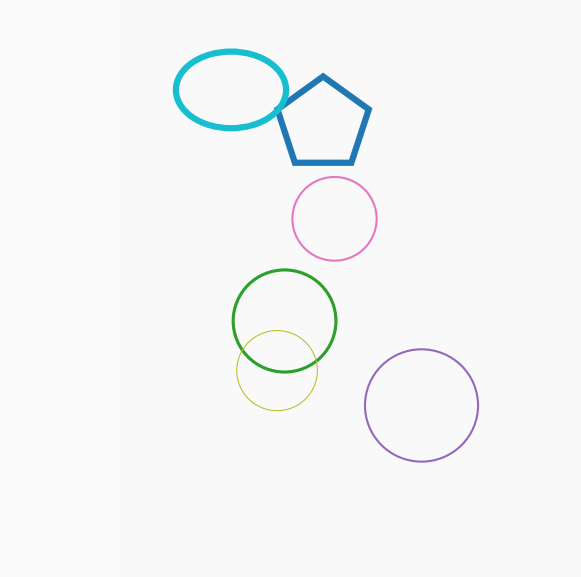[{"shape": "pentagon", "thickness": 3, "radius": 0.41, "center": [0.556, 0.784]}, {"shape": "circle", "thickness": 1.5, "radius": 0.44, "center": [0.49, 0.443]}, {"shape": "circle", "thickness": 1, "radius": 0.49, "center": [0.725, 0.297]}, {"shape": "circle", "thickness": 1, "radius": 0.36, "center": [0.576, 0.62]}, {"shape": "circle", "thickness": 0.5, "radius": 0.35, "center": [0.477, 0.357]}, {"shape": "oval", "thickness": 3, "radius": 0.47, "center": [0.397, 0.843]}]